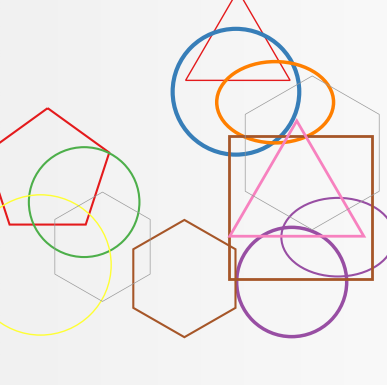[{"shape": "triangle", "thickness": 1, "radius": 0.78, "center": [0.614, 0.869]}, {"shape": "pentagon", "thickness": 1.5, "radius": 0.84, "center": [0.123, 0.552]}, {"shape": "circle", "thickness": 3, "radius": 0.82, "center": [0.609, 0.762]}, {"shape": "circle", "thickness": 1.5, "radius": 0.71, "center": [0.217, 0.475]}, {"shape": "oval", "thickness": 1.5, "radius": 0.73, "center": [0.872, 0.384]}, {"shape": "circle", "thickness": 2.5, "radius": 0.71, "center": [0.753, 0.268]}, {"shape": "oval", "thickness": 2.5, "radius": 0.75, "center": [0.71, 0.734]}, {"shape": "circle", "thickness": 1, "radius": 0.91, "center": [0.105, 0.312]}, {"shape": "square", "thickness": 2, "radius": 0.93, "center": [0.775, 0.461]}, {"shape": "hexagon", "thickness": 1.5, "radius": 0.76, "center": [0.476, 0.276]}, {"shape": "triangle", "thickness": 2, "radius": 1.0, "center": [0.766, 0.486]}, {"shape": "hexagon", "thickness": 0.5, "radius": 0.71, "center": [0.264, 0.359]}, {"shape": "hexagon", "thickness": 0.5, "radius": 1.0, "center": [0.806, 0.603]}]